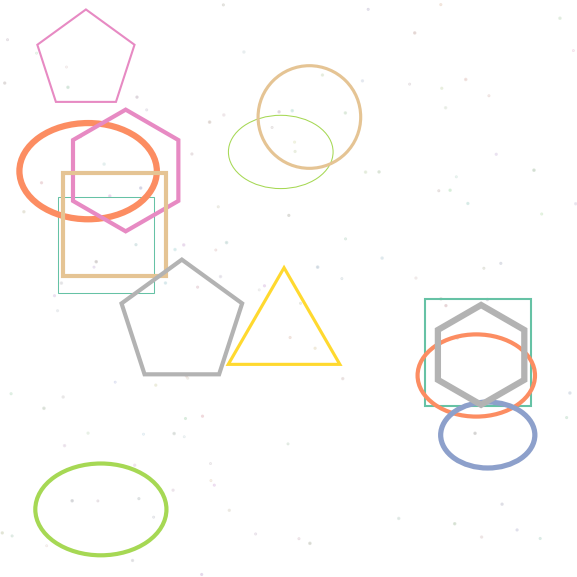[{"shape": "square", "thickness": 0.5, "radius": 0.42, "center": [0.183, 0.575]}, {"shape": "square", "thickness": 1, "radius": 0.46, "center": [0.828, 0.389]}, {"shape": "oval", "thickness": 3, "radius": 0.59, "center": [0.153, 0.703]}, {"shape": "oval", "thickness": 2, "radius": 0.51, "center": [0.825, 0.349]}, {"shape": "oval", "thickness": 2.5, "radius": 0.41, "center": [0.845, 0.246]}, {"shape": "pentagon", "thickness": 1, "radius": 0.44, "center": [0.149, 0.894]}, {"shape": "hexagon", "thickness": 2, "radius": 0.53, "center": [0.218, 0.704]}, {"shape": "oval", "thickness": 2, "radius": 0.57, "center": [0.175, 0.117]}, {"shape": "oval", "thickness": 0.5, "radius": 0.45, "center": [0.486, 0.736]}, {"shape": "triangle", "thickness": 1.5, "radius": 0.56, "center": [0.492, 0.424]}, {"shape": "circle", "thickness": 1.5, "radius": 0.44, "center": [0.536, 0.797]}, {"shape": "square", "thickness": 2, "radius": 0.45, "center": [0.198, 0.611]}, {"shape": "pentagon", "thickness": 2, "radius": 0.55, "center": [0.315, 0.44]}, {"shape": "hexagon", "thickness": 3, "radius": 0.43, "center": [0.833, 0.385]}]